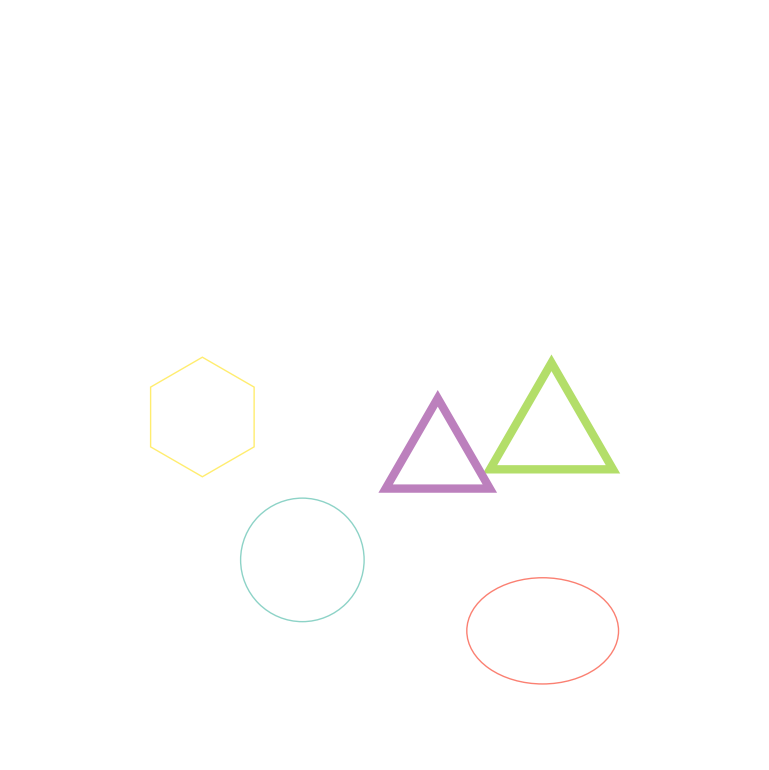[{"shape": "circle", "thickness": 0.5, "radius": 0.4, "center": [0.393, 0.273]}, {"shape": "oval", "thickness": 0.5, "radius": 0.49, "center": [0.705, 0.181]}, {"shape": "triangle", "thickness": 3, "radius": 0.46, "center": [0.716, 0.437]}, {"shape": "triangle", "thickness": 3, "radius": 0.39, "center": [0.569, 0.405]}, {"shape": "hexagon", "thickness": 0.5, "radius": 0.39, "center": [0.263, 0.458]}]